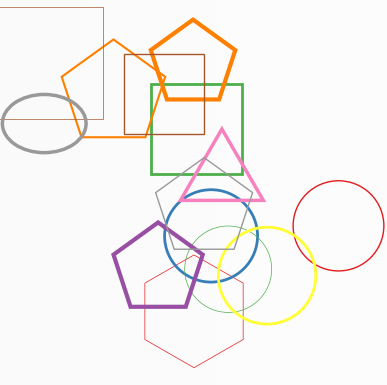[{"shape": "hexagon", "thickness": 0.5, "radius": 0.73, "center": [0.501, 0.191]}, {"shape": "circle", "thickness": 1, "radius": 0.59, "center": [0.874, 0.413]}, {"shape": "circle", "thickness": 2, "radius": 0.6, "center": [0.545, 0.387]}, {"shape": "square", "thickness": 2, "radius": 0.58, "center": [0.507, 0.665]}, {"shape": "circle", "thickness": 0.5, "radius": 0.56, "center": [0.589, 0.301]}, {"shape": "pentagon", "thickness": 3, "radius": 0.61, "center": [0.408, 0.301]}, {"shape": "pentagon", "thickness": 3, "radius": 0.57, "center": [0.498, 0.834]}, {"shape": "pentagon", "thickness": 1.5, "radius": 0.7, "center": [0.293, 0.757]}, {"shape": "circle", "thickness": 2, "radius": 0.63, "center": [0.689, 0.284]}, {"shape": "square", "thickness": 0.5, "radius": 0.73, "center": [0.119, 0.836]}, {"shape": "square", "thickness": 1, "radius": 0.52, "center": [0.424, 0.755]}, {"shape": "triangle", "thickness": 2.5, "radius": 0.62, "center": [0.573, 0.541]}, {"shape": "oval", "thickness": 2.5, "radius": 0.54, "center": [0.114, 0.679]}, {"shape": "pentagon", "thickness": 1, "radius": 0.66, "center": [0.527, 0.459]}]